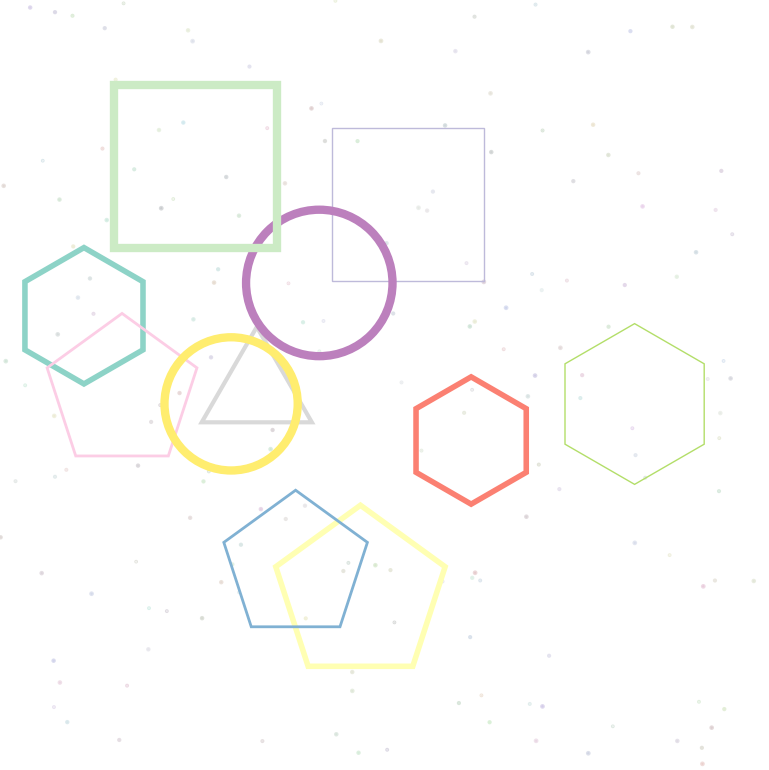[{"shape": "hexagon", "thickness": 2, "radius": 0.44, "center": [0.109, 0.59]}, {"shape": "pentagon", "thickness": 2, "radius": 0.58, "center": [0.468, 0.228]}, {"shape": "square", "thickness": 0.5, "radius": 0.5, "center": [0.53, 0.734]}, {"shape": "hexagon", "thickness": 2, "radius": 0.41, "center": [0.612, 0.428]}, {"shape": "pentagon", "thickness": 1, "radius": 0.49, "center": [0.384, 0.265]}, {"shape": "hexagon", "thickness": 0.5, "radius": 0.52, "center": [0.824, 0.475]}, {"shape": "pentagon", "thickness": 1, "radius": 0.51, "center": [0.158, 0.491]}, {"shape": "triangle", "thickness": 1.5, "radius": 0.41, "center": [0.333, 0.493]}, {"shape": "circle", "thickness": 3, "radius": 0.48, "center": [0.415, 0.633]}, {"shape": "square", "thickness": 3, "radius": 0.53, "center": [0.254, 0.784]}, {"shape": "circle", "thickness": 3, "radius": 0.43, "center": [0.3, 0.475]}]